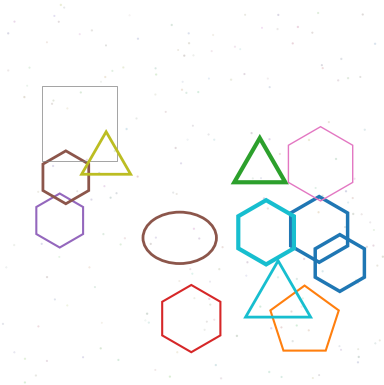[{"shape": "hexagon", "thickness": 2.5, "radius": 0.43, "center": [0.829, 0.404]}, {"shape": "hexagon", "thickness": 2.5, "radius": 0.37, "center": [0.883, 0.317]}, {"shape": "pentagon", "thickness": 1.5, "radius": 0.47, "center": [0.791, 0.165]}, {"shape": "triangle", "thickness": 3, "radius": 0.38, "center": [0.675, 0.565]}, {"shape": "hexagon", "thickness": 1.5, "radius": 0.44, "center": [0.497, 0.173]}, {"shape": "hexagon", "thickness": 1.5, "radius": 0.35, "center": [0.155, 0.427]}, {"shape": "hexagon", "thickness": 2, "radius": 0.34, "center": [0.171, 0.539]}, {"shape": "oval", "thickness": 2, "radius": 0.48, "center": [0.467, 0.382]}, {"shape": "hexagon", "thickness": 1, "radius": 0.48, "center": [0.833, 0.574]}, {"shape": "square", "thickness": 0.5, "radius": 0.48, "center": [0.207, 0.679]}, {"shape": "triangle", "thickness": 2, "radius": 0.37, "center": [0.276, 0.584]}, {"shape": "triangle", "thickness": 2, "radius": 0.49, "center": [0.722, 0.225]}, {"shape": "hexagon", "thickness": 3, "radius": 0.42, "center": [0.691, 0.397]}]